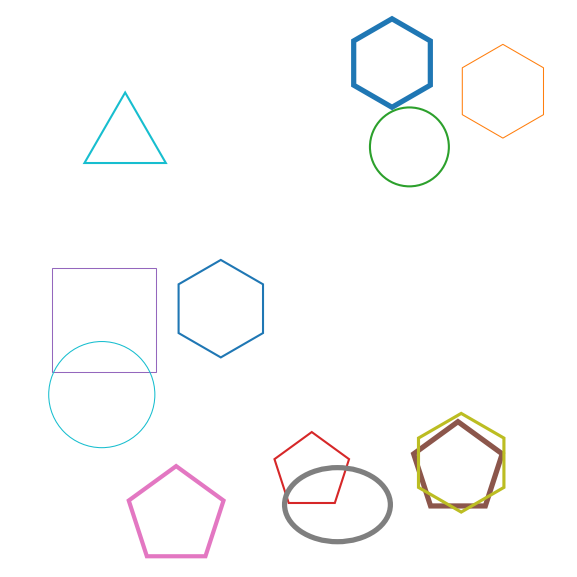[{"shape": "hexagon", "thickness": 2.5, "radius": 0.38, "center": [0.679, 0.89]}, {"shape": "hexagon", "thickness": 1, "radius": 0.42, "center": [0.382, 0.465]}, {"shape": "hexagon", "thickness": 0.5, "radius": 0.41, "center": [0.871, 0.841]}, {"shape": "circle", "thickness": 1, "radius": 0.34, "center": [0.709, 0.745]}, {"shape": "pentagon", "thickness": 1, "radius": 0.34, "center": [0.54, 0.183]}, {"shape": "square", "thickness": 0.5, "radius": 0.45, "center": [0.181, 0.444]}, {"shape": "pentagon", "thickness": 2.5, "radius": 0.4, "center": [0.793, 0.188]}, {"shape": "pentagon", "thickness": 2, "radius": 0.43, "center": [0.305, 0.106]}, {"shape": "oval", "thickness": 2.5, "radius": 0.46, "center": [0.584, 0.125]}, {"shape": "hexagon", "thickness": 1.5, "radius": 0.43, "center": [0.799, 0.198]}, {"shape": "triangle", "thickness": 1, "radius": 0.41, "center": [0.217, 0.758]}, {"shape": "circle", "thickness": 0.5, "radius": 0.46, "center": [0.176, 0.316]}]